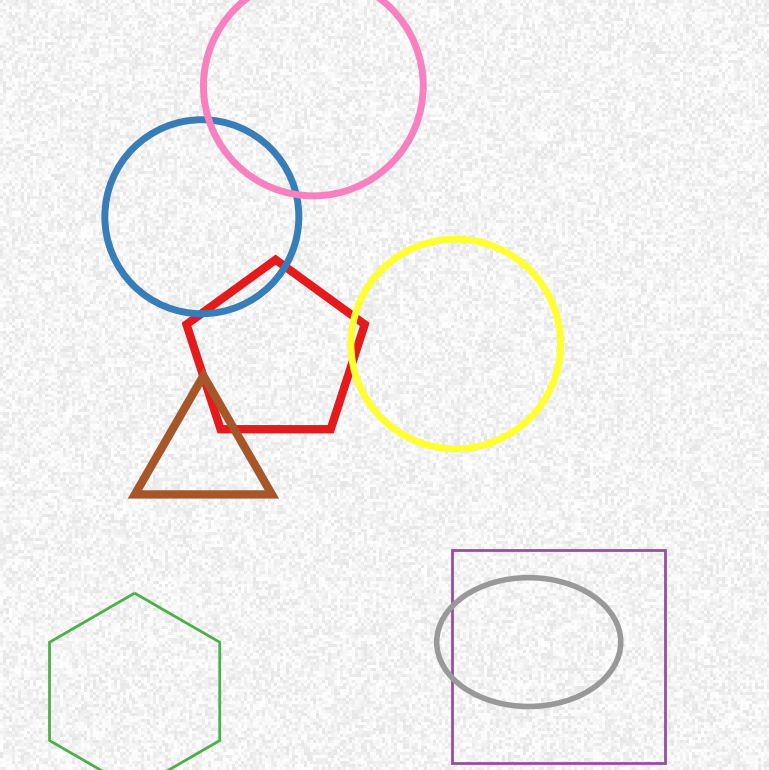[{"shape": "pentagon", "thickness": 3, "radius": 0.61, "center": [0.358, 0.541]}, {"shape": "circle", "thickness": 2.5, "radius": 0.63, "center": [0.262, 0.719]}, {"shape": "hexagon", "thickness": 1, "radius": 0.64, "center": [0.175, 0.102]}, {"shape": "square", "thickness": 1, "radius": 0.69, "center": [0.725, 0.147]}, {"shape": "circle", "thickness": 2.5, "radius": 0.68, "center": [0.592, 0.553]}, {"shape": "triangle", "thickness": 3, "radius": 0.51, "center": [0.264, 0.409]}, {"shape": "circle", "thickness": 2.5, "radius": 0.71, "center": [0.407, 0.888]}, {"shape": "oval", "thickness": 2, "radius": 0.6, "center": [0.687, 0.166]}]